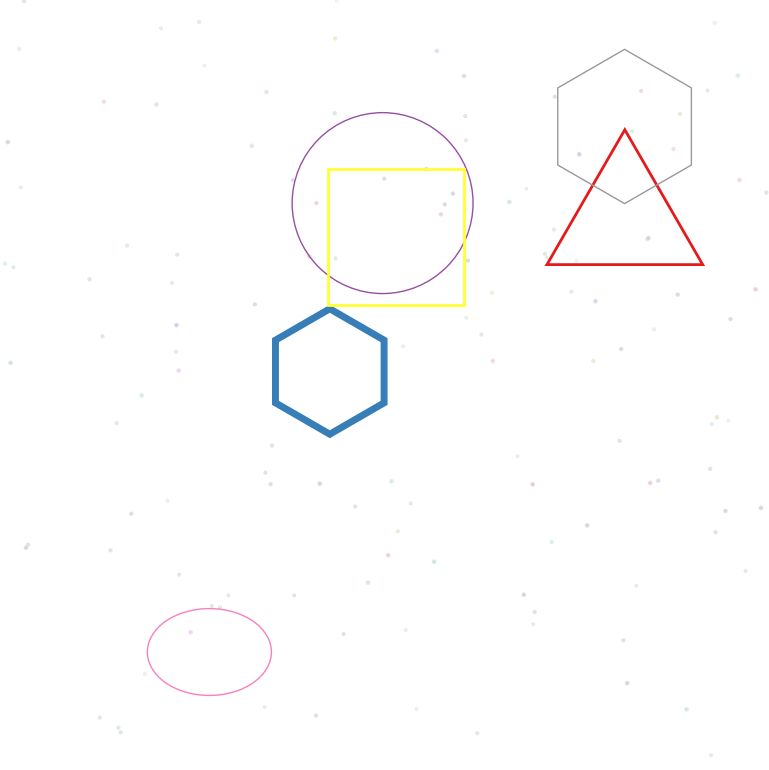[{"shape": "triangle", "thickness": 1, "radius": 0.58, "center": [0.811, 0.715]}, {"shape": "hexagon", "thickness": 2.5, "radius": 0.41, "center": [0.428, 0.518]}, {"shape": "circle", "thickness": 0.5, "radius": 0.59, "center": [0.497, 0.736]}, {"shape": "square", "thickness": 1, "radius": 0.44, "center": [0.514, 0.692]}, {"shape": "oval", "thickness": 0.5, "radius": 0.4, "center": [0.272, 0.153]}, {"shape": "hexagon", "thickness": 0.5, "radius": 0.5, "center": [0.811, 0.836]}]